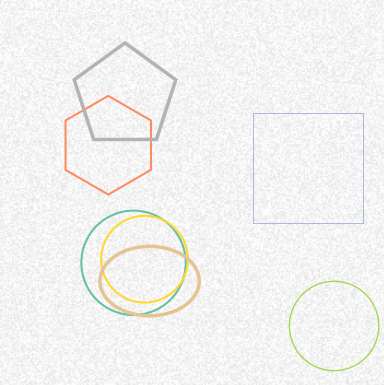[{"shape": "circle", "thickness": 1.5, "radius": 0.68, "center": [0.347, 0.317]}, {"shape": "hexagon", "thickness": 1.5, "radius": 0.64, "center": [0.281, 0.623]}, {"shape": "square", "thickness": 0.5, "radius": 0.72, "center": [0.8, 0.564]}, {"shape": "circle", "thickness": 1, "radius": 0.58, "center": [0.868, 0.153]}, {"shape": "circle", "thickness": 1.5, "radius": 0.56, "center": [0.375, 0.327]}, {"shape": "oval", "thickness": 2.5, "radius": 0.64, "center": [0.389, 0.27]}, {"shape": "pentagon", "thickness": 2.5, "radius": 0.69, "center": [0.325, 0.75]}]